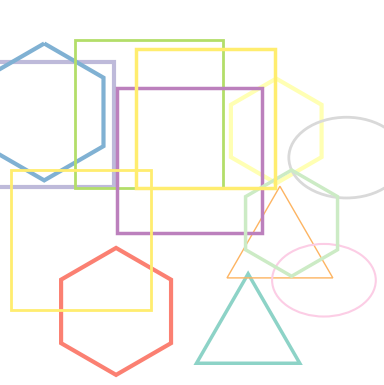[{"shape": "triangle", "thickness": 2.5, "radius": 0.77, "center": [0.644, 0.134]}, {"shape": "hexagon", "thickness": 3, "radius": 0.68, "center": [0.717, 0.66]}, {"shape": "square", "thickness": 3, "radius": 0.81, "center": [0.134, 0.677]}, {"shape": "hexagon", "thickness": 3, "radius": 0.82, "center": [0.301, 0.191]}, {"shape": "hexagon", "thickness": 3, "radius": 0.89, "center": [0.115, 0.709]}, {"shape": "triangle", "thickness": 1, "radius": 0.79, "center": [0.727, 0.358]}, {"shape": "square", "thickness": 2, "radius": 0.96, "center": [0.387, 0.703]}, {"shape": "oval", "thickness": 1.5, "radius": 0.67, "center": [0.841, 0.272]}, {"shape": "oval", "thickness": 2, "radius": 0.75, "center": [0.9, 0.591]}, {"shape": "square", "thickness": 2.5, "radius": 0.94, "center": [0.492, 0.583]}, {"shape": "hexagon", "thickness": 2.5, "radius": 0.69, "center": [0.757, 0.42]}, {"shape": "square", "thickness": 2.5, "radius": 0.9, "center": [0.533, 0.692]}, {"shape": "square", "thickness": 2, "radius": 0.91, "center": [0.21, 0.378]}]